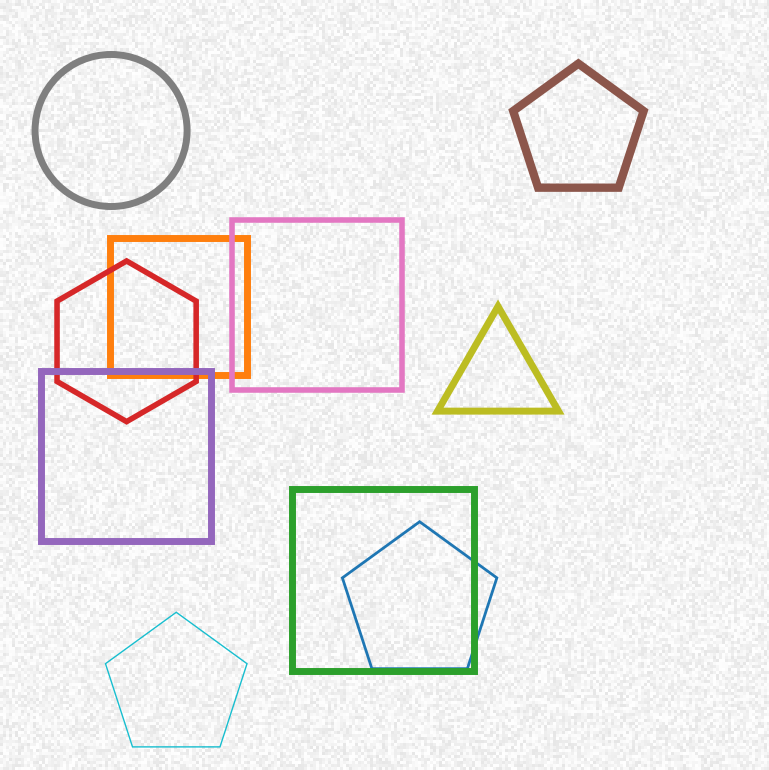[{"shape": "pentagon", "thickness": 1, "radius": 0.53, "center": [0.545, 0.217]}, {"shape": "square", "thickness": 2.5, "radius": 0.44, "center": [0.232, 0.602]}, {"shape": "square", "thickness": 2.5, "radius": 0.59, "center": [0.497, 0.247]}, {"shape": "hexagon", "thickness": 2, "radius": 0.52, "center": [0.164, 0.557]}, {"shape": "square", "thickness": 2.5, "radius": 0.55, "center": [0.164, 0.408]}, {"shape": "pentagon", "thickness": 3, "radius": 0.45, "center": [0.751, 0.828]}, {"shape": "square", "thickness": 2, "radius": 0.55, "center": [0.412, 0.604]}, {"shape": "circle", "thickness": 2.5, "radius": 0.49, "center": [0.144, 0.831]}, {"shape": "triangle", "thickness": 2.5, "radius": 0.45, "center": [0.647, 0.511]}, {"shape": "pentagon", "thickness": 0.5, "radius": 0.48, "center": [0.229, 0.108]}]